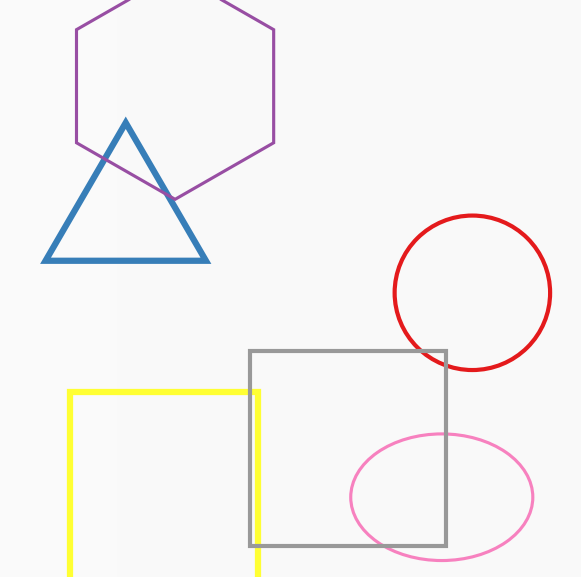[{"shape": "circle", "thickness": 2, "radius": 0.67, "center": [0.813, 0.492]}, {"shape": "triangle", "thickness": 3, "radius": 0.8, "center": [0.216, 0.627]}, {"shape": "hexagon", "thickness": 1.5, "radius": 0.98, "center": [0.301, 0.85]}, {"shape": "square", "thickness": 3, "radius": 0.81, "center": [0.281, 0.159]}, {"shape": "oval", "thickness": 1.5, "radius": 0.78, "center": [0.76, 0.138]}, {"shape": "square", "thickness": 2, "radius": 0.84, "center": [0.599, 0.223]}]